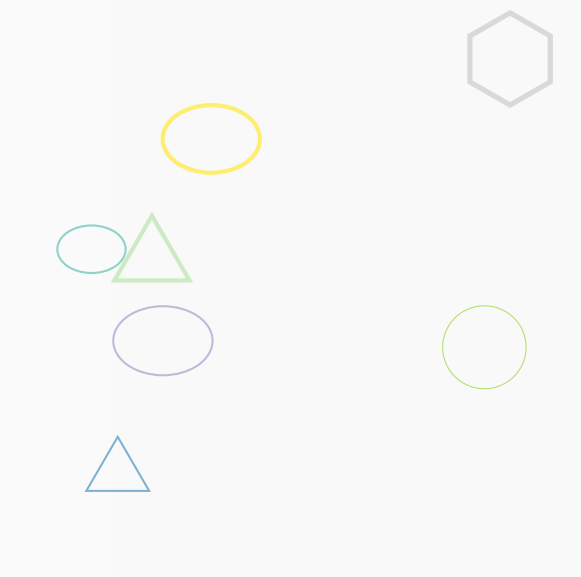[{"shape": "oval", "thickness": 1, "radius": 0.29, "center": [0.157, 0.568]}, {"shape": "oval", "thickness": 1, "radius": 0.43, "center": [0.28, 0.409]}, {"shape": "triangle", "thickness": 1, "radius": 0.31, "center": [0.203, 0.18]}, {"shape": "circle", "thickness": 0.5, "radius": 0.36, "center": [0.833, 0.398]}, {"shape": "hexagon", "thickness": 2.5, "radius": 0.4, "center": [0.878, 0.897]}, {"shape": "triangle", "thickness": 2, "radius": 0.37, "center": [0.261, 0.551]}, {"shape": "oval", "thickness": 2, "radius": 0.42, "center": [0.364, 0.759]}]